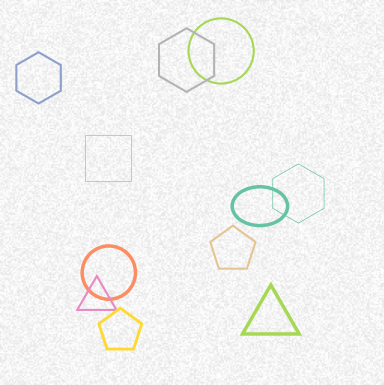[{"shape": "hexagon", "thickness": 0.5, "radius": 0.38, "center": [0.775, 0.497]}, {"shape": "oval", "thickness": 2.5, "radius": 0.36, "center": [0.675, 0.464]}, {"shape": "circle", "thickness": 2.5, "radius": 0.35, "center": [0.283, 0.292]}, {"shape": "hexagon", "thickness": 1.5, "radius": 0.33, "center": [0.1, 0.798]}, {"shape": "triangle", "thickness": 1.5, "radius": 0.29, "center": [0.252, 0.224]}, {"shape": "triangle", "thickness": 2.5, "radius": 0.42, "center": [0.703, 0.175]}, {"shape": "circle", "thickness": 1.5, "radius": 0.42, "center": [0.574, 0.868]}, {"shape": "pentagon", "thickness": 2, "radius": 0.29, "center": [0.313, 0.141]}, {"shape": "pentagon", "thickness": 1.5, "radius": 0.31, "center": [0.605, 0.352]}, {"shape": "square", "thickness": 0.5, "radius": 0.3, "center": [0.281, 0.589]}, {"shape": "hexagon", "thickness": 1.5, "radius": 0.41, "center": [0.485, 0.844]}]